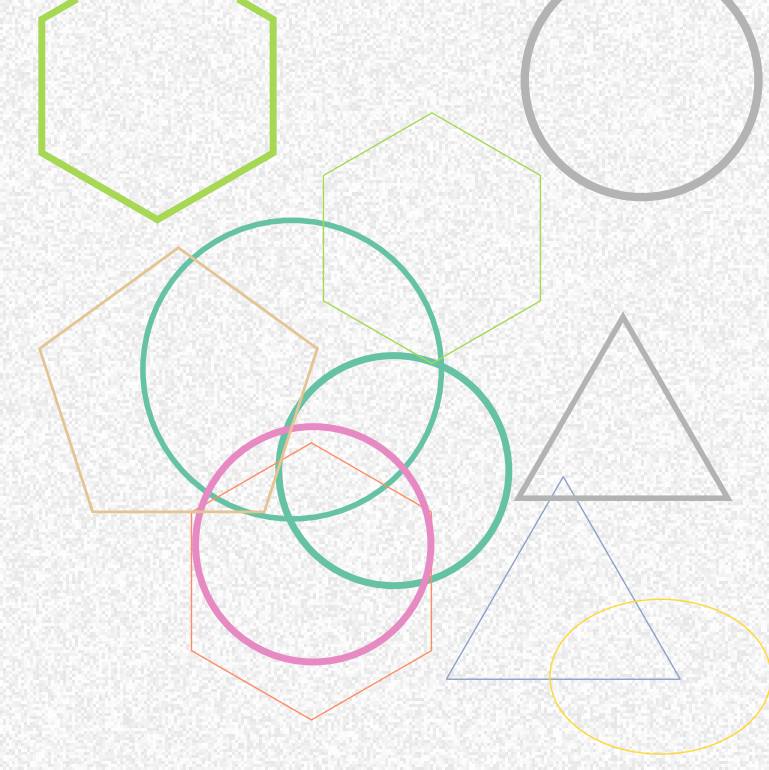[{"shape": "circle", "thickness": 2, "radius": 0.97, "center": [0.379, 0.52]}, {"shape": "circle", "thickness": 2.5, "radius": 0.75, "center": [0.511, 0.389]}, {"shape": "hexagon", "thickness": 0.5, "radius": 0.9, "center": [0.404, 0.245]}, {"shape": "triangle", "thickness": 0.5, "radius": 0.88, "center": [0.732, 0.206]}, {"shape": "circle", "thickness": 2.5, "radius": 0.76, "center": [0.407, 0.293]}, {"shape": "hexagon", "thickness": 2.5, "radius": 0.87, "center": [0.205, 0.888]}, {"shape": "hexagon", "thickness": 0.5, "radius": 0.81, "center": [0.561, 0.691]}, {"shape": "oval", "thickness": 0.5, "radius": 0.72, "center": [0.858, 0.121]}, {"shape": "pentagon", "thickness": 1, "radius": 0.95, "center": [0.232, 0.489]}, {"shape": "triangle", "thickness": 2, "radius": 0.78, "center": [0.809, 0.431]}, {"shape": "circle", "thickness": 3, "radius": 0.76, "center": [0.833, 0.896]}]